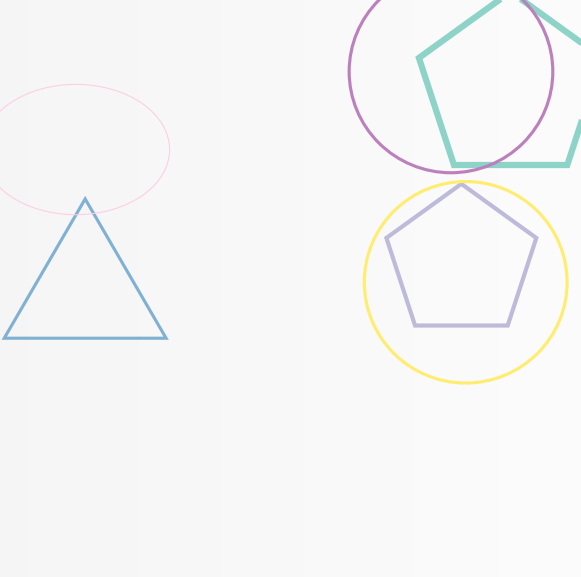[{"shape": "pentagon", "thickness": 3, "radius": 0.83, "center": [0.878, 0.848]}, {"shape": "pentagon", "thickness": 2, "radius": 0.68, "center": [0.794, 0.545]}, {"shape": "triangle", "thickness": 1.5, "radius": 0.8, "center": [0.147, 0.494]}, {"shape": "oval", "thickness": 0.5, "radius": 0.81, "center": [0.131, 0.74]}, {"shape": "circle", "thickness": 1.5, "radius": 0.88, "center": [0.776, 0.875]}, {"shape": "circle", "thickness": 1.5, "radius": 0.87, "center": [0.801, 0.51]}]